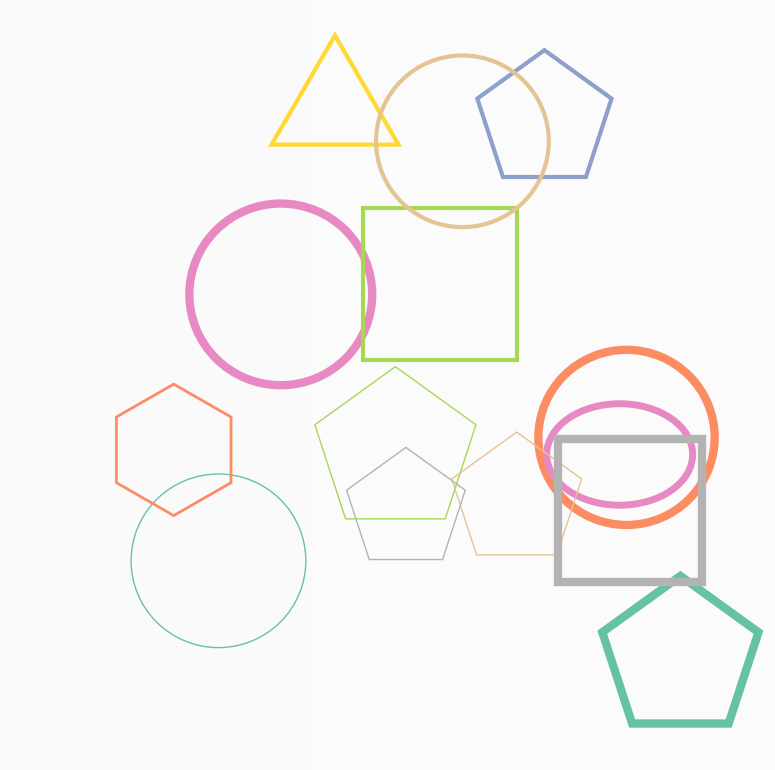[{"shape": "circle", "thickness": 0.5, "radius": 0.56, "center": [0.282, 0.272]}, {"shape": "pentagon", "thickness": 3, "radius": 0.53, "center": [0.878, 0.146]}, {"shape": "hexagon", "thickness": 1, "radius": 0.43, "center": [0.224, 0.416]}, {"shape": "circle", "thickness": 3, "radius": 0.57, "center": [0.808, 0.432]}, {"shape": "pentagon", "thickness": 1.5, "radius": 0.46, "center": [0.702, 0.844]}, {"shape": "oval", "thickness": 2.5, "radius": 0.47, "center": [0.8, 0.41]}, {"shape": "circle", "thickness": 3, "radius": 0.59, "center": [0.362, 0.618]}, {"shape": "square", "thickness": 1.5, "radius": 0.49, "center": [0.568, 0.631]}, {"shape": "pentagon", "thickness": 0.5, "radius": 0.55, "center": [0.51, 0.415]}, {"shape": "triangle", "thickness": 1.5, "radius": 0.47, "center": [0.432, 0.859]}, {"shape": "pentagon", "thickness": 0.5, "radius": 0.44, "center": [0.667, 0.351]}, {"shape": "circle", "thickness": 1.5, "radius": 0.56, "center": [0.597, 0.816]}, {"shape": "square", "thickness": 3, "radius": 0.46, "center": [0.813, 0.337]}, {"shape": "pentagon", "thickness": 0.5, "radius": 0.4, "center": [0.524, 0.338]}]